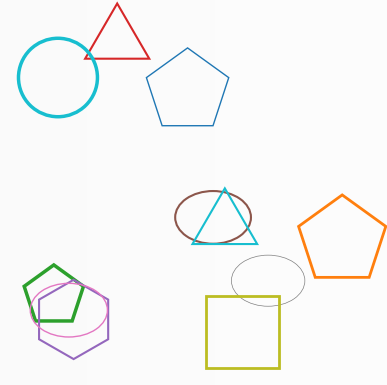[{"shape": "pentagon", "thickness": 1, "radius": 0.56, "center": [0.484, 0.764]}, {"shape": "pentagon", "thickness": 2, "radius": 0.59, "center": [0.883, 0.375]}, {"shape": "pentagon", "thickness": 2.5, "radius": 0.4, "center": [0.139, 0.231]}, {"shape": "triangle", "thickness": 1.5, "radius": 0.48, "center": [0.302, 0.895]}, {"shape": "hexagon", "thickness": 1.5, "radius": 0.51, "center": [0.19, 0.17]}, {"shape": "oval", "thickness": 1.5, "radius": 0.49, "center": [0.55, 0.435]}, {"shape": "oval", "thickness": 1, "radius": 0.5, "center": [0.178, 0.194]}, {"shape": "oval", "thickness": 0.5, "radius": 0.47, "center": [0.692, 0.271]}, {"shape": "square", "thickness": 2, "radius": 0.47, "center": [0.627, 0.138]}, {"shape": "circle", "thickness": 2.5, "radius": 0.51, "center": [0.15, 0.799]}, {"shape": "triangle", "thickness": 1.5, "radius": 0.48, "center": [0.58, 0.414]}]